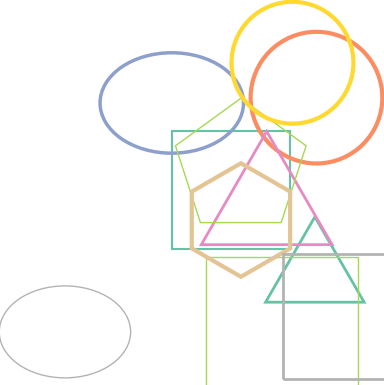[{"shape": "square", "thickness": 1.5, "radius": 0.77, "center": [0.601, 0.505]}, {"shape": "triangle", "thickness": 2, "radius": 0.74, "center": [0.818, 0.289]}, {"shape": "circle", "thickness": 3, "radius": 0.85, "center": [0.822, 0.746]}, {"shape": "oval", "thickness": 2.5, "radius": 0.93, "center": [0.446, 0.733]}, {"shape": "triangle", "thickness": 2, "radius": 0.98, "center": [0.693, 0.463]}, {"shape": "square", "thickness": 1, "radius": 0.99, "center": [0.733, 0.133]}, {"shape": "pentagon", "thickness": 1, "radius": 0.89, "center": [0.625, 0.566]}, {"shape": "circle", "thickness": 3, "radius": 0.79, "center": [0.76, 0.837]}, {"shape": "hexagon", "thickness": 3, "radius": 0.74, "center": [0.626, 0.429]}, {"shape": "oval", "thickness": 1, "radius": 0.85, "center": [0.169, 0.138]}, {"shape": "square", "thickness": 2, "radius": 0.81, "center": [0.898, 0.179]}]